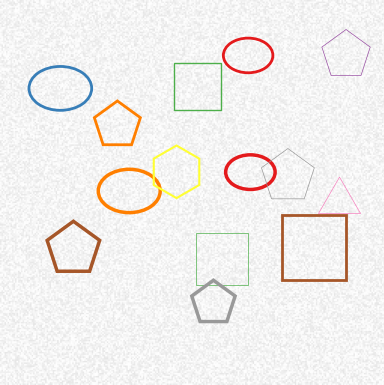[{"shape": "oval", "thickness": 2.5, "radius": 0.32, "center": [0.65, 0.553]}, {"shape": "oval", "thickness": 2, "radius": 0.32, "center": [0.644, 0.856]}, {"shape": "oval", "thickness": 2, "radius": 0.41, "center": [0.157, 0.77]}, {"shape": "square", "thickness": 0.5, "radius": 0.34, "center": [0.577, 0.328]}, {"shape": "square", "thickness": 1, "radius": 0.3, "center": [0.513, 0.776]}, {"shape": "pentagon", "thickness": 0.5, "radius": 0.33, "center": [0.899, 0.857]}, {"shape": "oval", "thickness": 2.5, "radius": 0.4, "center": [0.336, 0.504]}, {"shape": "pentagon", "thickness": 2, "radius": 0.31, "center": [0.305, 0.675]}, {"shape": "hexagon", "thickness": 1.5, "radius": 0.34, "center": [0.459, 0.554]}, {"shape": "pentagon", "thickness": 2.5, "radius": 0.36, "center": [0.191, 0.354]}, {"shape": "square", "thickness": 2, "radius": 0.42, "center": [0.815, 0.357]}, {"shape": "triangle", "thickness": 0.5, "radius": 0.32, "center": [0.882, 0.477]}, {"shape": "pentagon", "thickness": 0.5, "radius": 0.36, "center": [0.748, 0.542]}, {"shape": "pentagon", "thickness": 2.5, "radius": 0.3, "center": [0.554, 0.213]}]